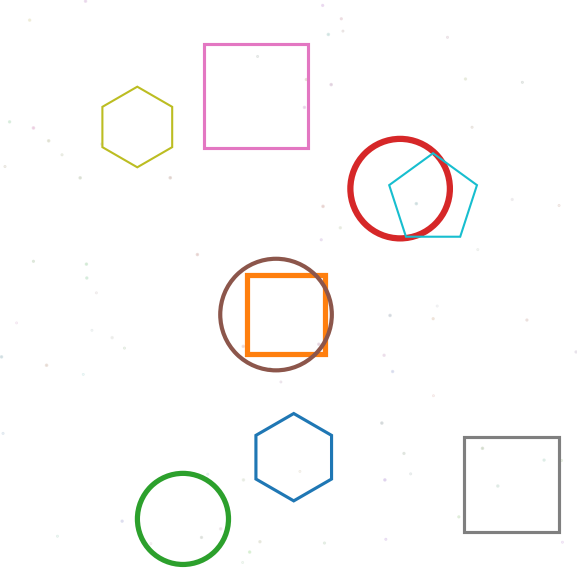[{"shape": "hexagon", "thickness": 1.5, "radius": 0.38, "center": [0.509, 0.207]}, {"shape": "square", "thickness": 2.5, "radius": 0.34, "center": [0.495, 0.454]}, {"shape": "circle", "thickness": 2.5, "radius": 0.39, "center": [0.317, 0.101]}, {"shape": "circle", "thickness": 3, "radius": 0.43, "center": [0.693, 0.672]}, {"shape": "circle", "thickness": 2, "radius": 0.48, "center": [0.478, 0.454]}, {"shape": "square", "thickness": 1.5, "radius": 0.45, "center": [0.444, 0.833]}, {"shape": "square", "thickness": 1.5, "radius": 0.41, "center": [0.886, 0.161]}, {"shape": "hexagon", "thickness": 1, "radius": 0.35, "center": [0.238, 0.779]}, {"shape": "pentagon", "thickness": 1, "radius": 0.4, "center": [0.75, 0.654]}]